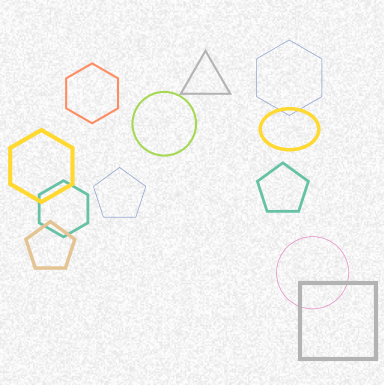[{"shape": "pentagon", "thickness": 2, "radius": 0.35, "center": [0.735, 0.507]}, {"shape": "hexagon", "thickness": 2, "radius": 0.37, "center": [0.165, 0.458]}, {"shape": "hexagon", "thickness": 1.5, "radius": 0.39, "center": [0.239, 0.758]}, {"shape": "pentagon", "thickness": 0.5, "radius": 0.36, "center": [0.311, 0.494]}, {"shape": "hexagon", "thickness": 0.5, "radius": 0.49, "center": [0.751, 0.798]}, {"shape": "circle", "thickness": 0.5, "radius": 0.47, "center": [0.812, 0.292]}, {"shape": "circle", "thickness": 1.5, "radius": 0.41, "center": [0.427, 0.679]}, {"shape": "hexagon", "thickness": 3, "radius": 0.47, "center": [0.107, 0.569]}, {"shape": "oval", "thickness": 2.5, "radius": 0.38, "center": [0.752, 0.664]}, {"shape": "pentagon", "thickness": 2.5, "radius": 0.33, "center": [0.131, 0.358]}, {"shape": "square", "thickness": 3, "radius": 0.49, "center": [0.877, 0.166]}, {"shape": "triangle", "thickness": 1.5, "radius": 0.37, "center": [0.534, 0.794]}]